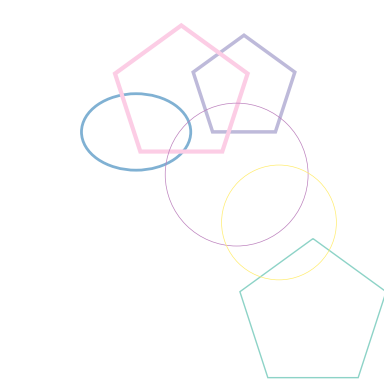[{"shape": "pentagon", "thickness": 1, "radius": 1.0, "center": [0.813, 0.181]}, {"shape": "pentagon", "thickness": 2.5, "radius": 0.69, "center": [0.634, 0.77]}, {"shape": "oval", "thickness": 2, "radius": 0.71, "center": [0.354, 0.657]}, {"shape": "pentagon", "thickness": 3, "radius": 0.91, "center": [0.471, 0.753]}, {"shape": "circle", "thickness": 0.5, "radius": 0.93, "center": [0.615, 0.547]}, {"shape": "circle", "thickness": 0.5, "radius": 0.75, "center": [0.725, 0.422]}]